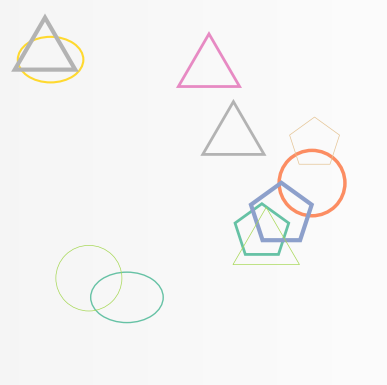[{"shape": "oval", "thickness": 1, "radius": 0.47, "center": [0.328, 0.228]}, {"shape": "pentagon", "thickness": 2, "radius": 0.36, "center": [0.676, 0.398]}, {"shape": "circle", "thickness": 2.5, "radius": 0.42, "center": [0.805, 0.524]}, {"shape": "pentagon", "thickness": 3, "radius": 0.41, "center": [0.726, 0.443]}, {"shape": "triangle", "thickness": 2, "radius": 0.46, "center": [0.539, 0.821]}, {"shape": "circle", "thickness": 0.5, "radius": 0.43, "center": [0.229, 0.277]}, {"shape": "triangle", "thickness": 0.5, "radius": 0.5, "center": [0.687, 0.362]}, {"shape": "oval", "thickness": 1.5, "radius": 0.42, "center": [0.131, 0.845]}, {"shape": "pentagon", "thickness": 0.5, "radius": 0.34, "center": [0.812, 0.628]}, {"shape": "triangle", "thickness": 2, "radius": 0.46, "center": [0.602, 0.645]}, {"shape": "triangle", "thickness": 3, "radius": 0.45, "center": [0.116, 0.864]}]